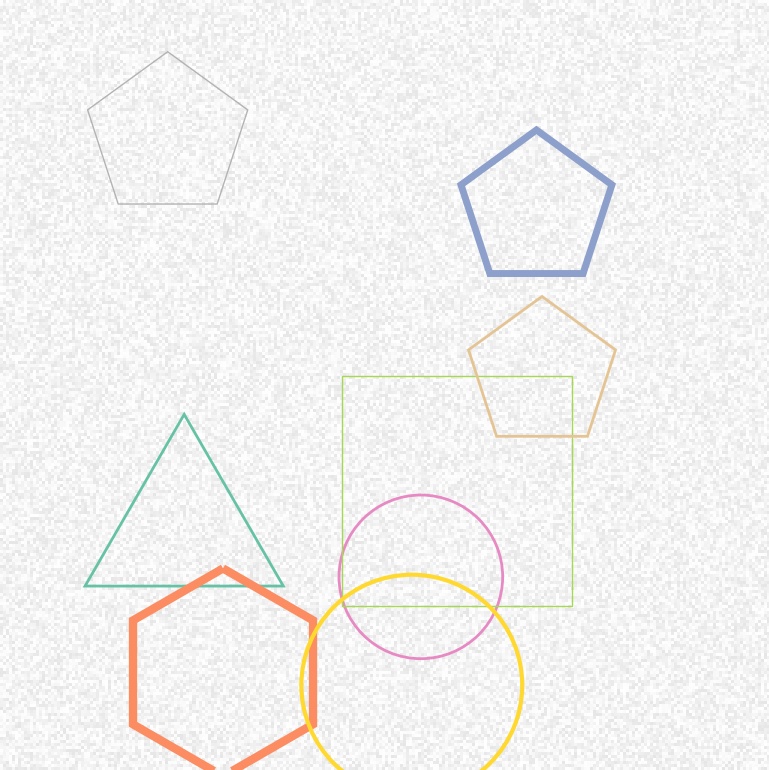[{"shape": "triangle", "thickness": 1, "radius": 0.74, "center": [0.239, 0.313]}, {"shape": "hexagon", "thickness": 3, "radius": 0.67, "center": [0.29, 0.127]}, {"shape": "pentagon", "thickness": 2.5, "radius": 0.52, "center": [0.697, 0.728]}, {"shape": "circle", "thickness": 1, "radius": 0.53, "center": [0.547, 0.251]}, {"shape": "square", "thickness": 0.5, "radius": 0.75, "center": [0.593, 0.362]}, {"shape": "circle", "thickness": 1.5, "radius": 0.72, "center": [0.535, 0.11]}, {"shape": "pentagon", "thickness": 1, "radius": 0.5, "center": [0.704, 0.515]}, {"shape": "pentagon", "thickness": 0.5, "radius": 0.55, "center": [0.218, 0.823]}]